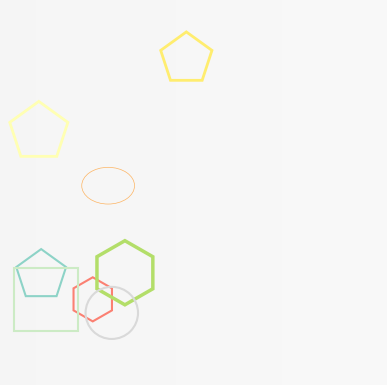[{"shape": "pentagon", "thickness": 1.5, "radius": 0.34, "center": [0.106, 0.285]}, {"shape": "pentagon", "thickness": 2, "radius": 0.39, "center": [0.1, 0.658]}, {"shape": "hexagon", "thickness": 1.5, "radius": 0.29, "center": [0.239, 0.222]}, {"shape": "oval", "thickness": 0.5, "radius": 0.34, "center": [0.279, 0.518]}, {"shape": "hexagon", "thickness": 2.5, "radius": 0.42, "center": [0.322, 0.292]}, {"shape": "circle", "thickness": 1.5, "radius": 0.34, "center": [0.288, 0.187]}, {"shape": "square", "thickness": 1.5, "radius": 0.41, "center": [0.119, 0.223]}, {"shape": "pentagon", "thickness": 2, "radius": 0.35, "center": [0.481, 0.848]}]